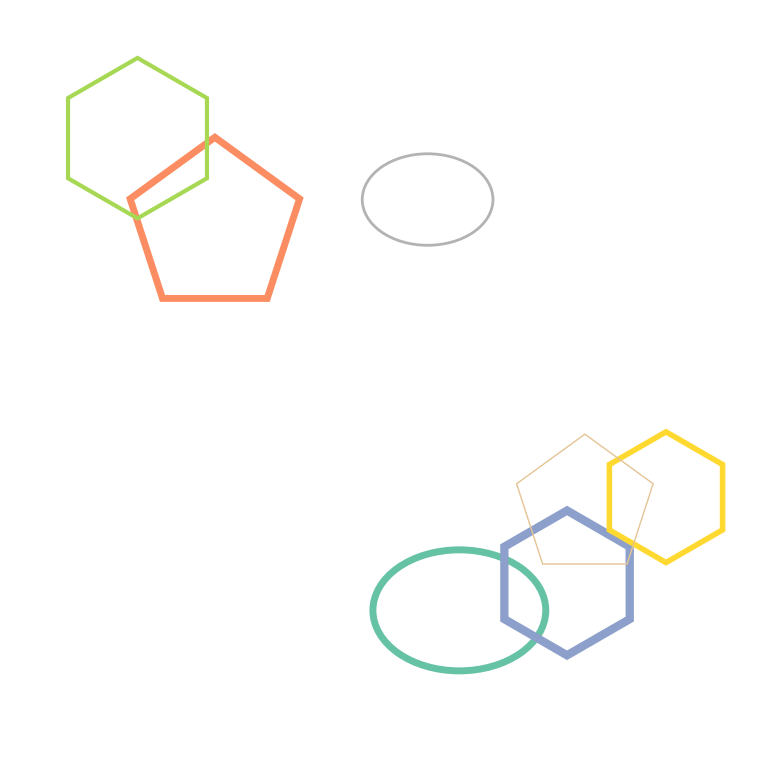[{"shape": "oval", "thickness": 2.5, "radius": 0.56, "center": [0.597, 0.207]}, {"shape": "pentagon", "thickness": 2.5, "radius": 0.58, "center": [0.279, 0.706]}, {"shape": "hexagon", "thickness": 3, "radius": 0.47, "center": [0.736, 0.243]}, {"shape": "hexagon", "thickness": 1.5, "radius": 0.52, "center": [0.179, 0.821]}, {"shape": "hexagon", "thickness": 2, "radius": 0.42, "center": [0.865, 0.354]}, {"shape": "pentagon", "thickness": 0.5, "radius": 0.47, "center": [0.76, 0.343]}, {"shape": "oval", "thickness": 1, "radius": 0.42, "center": [0.555, 0.741]}]